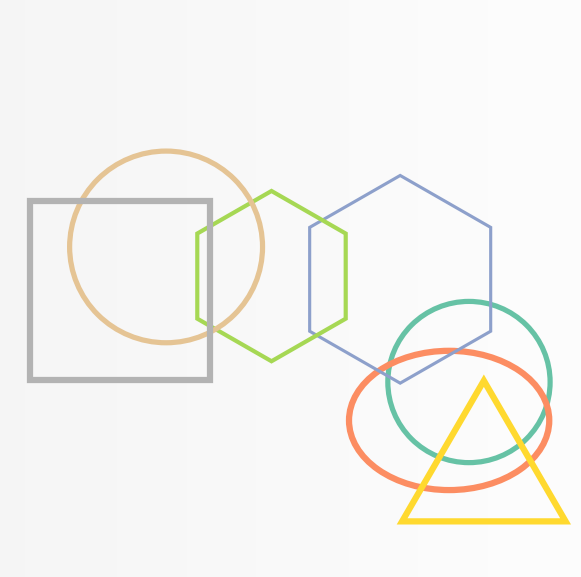[{"shape": "circle", "thickness": 2.5, "radius": 0.7, "center": [0.807, 0.338]}, {"shape": "oval", "thickness": 3, "radius": 0.86, "center": [0.773, 0.271]}, {"shape": "hexagon", "thickness": 1.5, "radius": 0.9, "center": [0.688, 0.515]}, {"shape": "hexagon", "thickness": 2, "radius": 0.74, "center": [0.467, 0.521]}, {"shape": "triangle", "thickness": 3, "radius": 0.81, "center": [0.832, 0.178]}, {"shape": "circle", "thickness": 2.5, "radius": 0.83, "center": [0.286, 0.572]}, {"shape": "square", "thickness": 3, "radius": 0.78, "center": [0.206, 0.496]}]